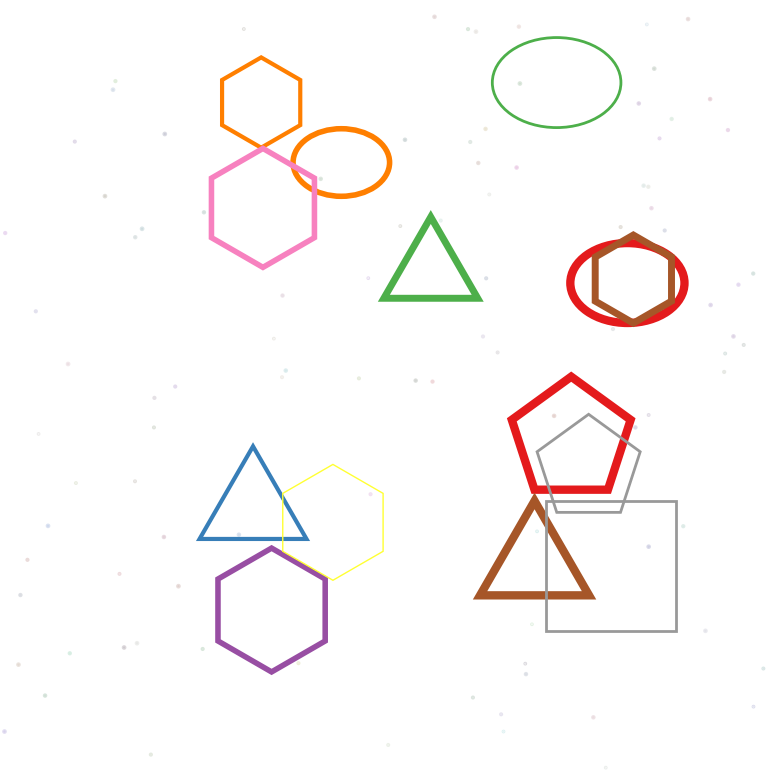[{"shape": "pentagon", "thickness": 3, "radius": 0.41, "center": [0.742, 0.43]}, {"shape": "oval", "thickness": 3, "radius": 0.37, "center": [0.815, 0.632]}, {"shape": "triangle", "thickness": 1.5, "radius": 0.4, "center": [0.329, 0.34]}, {"shape": "triangle", "thickness": 2.5, "radius": 0.35, "center": [0.559, 0.648]}, {"shape": "oval", "thickness": 1, "radius": 0.42, "center": [0.723, 0.893]}, {"shape": "hexagon", "thickness": 2, "radius": 0.4, "center": [0.353, 0.208]}, {"shape": "hexagon", "thickness": 1.5, "radius": 0.29, "center": [0.339, 0.867]}, {"shape": "oval", "thickness": 2, "radius": 0.31, "center": [0.443, 0.789]}, {"shape": "hexagon", "thickness": 0.5, "radius": 0.38, "center": [0.432, 0.322]}, {"shape": "triangle", "thickness": 3, "radius": 0.41, "center": [0.694, 0.268]}, {"shape": "hexagon", "thickness": 2.5, "radius": 0.29, "center": [0.823, 0.638]}, {"shape": "hexagon", "thickness": 2, "radius": 0.39, "center": [0.341, 0.73]}, {"shape": "square", "thickness": 1, "radius": 0.42, "center": [0.793, 0.265]}, {"shape": "pentagon", "thickness": 1, "radius": 0.35, "center": [0.764, 0.392]}]